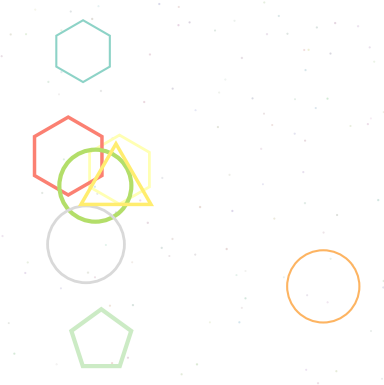[{"shape": "hexagon", "thickness": 1.5, "radius": 0.4, "center": [0.216, 0.867]}, {"shape": "hexagon", "thickness": 2, "radius": 0.45, "center": [0.31, 0.559]}, {"shape": "hexagon", "thickness": 2.5, "radius": 0.51, "center": [0.177, 0.595]}, {"shape": "circle", "thickness": 1.5, "radius": 0.47, "center": [0.84, 0.256]}, {"shape": "circle", "thickness": 3, "radius": 0.47, "center": [0.248, 0.518]}, {"shape": "circle", "thickness": 2, "radius": 0.5, "center": [0.223, 0.365]}, {"shape": "pentagon", "thickness": 3, "radius": 0.41, "center": [0.263, 0.115]}, {"shape": "triangle", "thickness": 2.5, "radius": 0.53, "center": [0.301, 0.522]}]